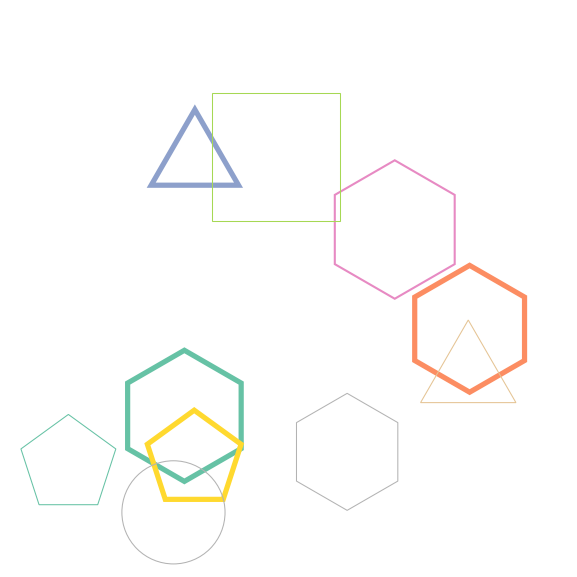[{"shape": "hexagon", "thickness": 2.5, "radius": 0.57, "center": [0.319, 0.279]}, {"shape": "pentagon", "thickness": 0.5, "radius": 0.43, "center": [0.118, 0.195]}, {"shape": "hexagon", "thickness": 2.5, "radius": 0.55, "center": [0.813, 0.43]}, {"shape": "triangle", "thickness": 2.5, "radius": 0.44, "center": [0.337, 0.722]}, {"shape": "hexagon", "thickness": 1, "radius": 0.6, "center": [0.684, 0.602]}, {"shape": "square", "thickness": 0.5, "radius": 0.56, "center": [0.478, 0.727]}, {"shape": "pentagon", "thickness": 2.5, "radius": 0.43, "center": [0.336, 0.203]}, {"shape": "triangle", "thickness": 0.5, "radius": 0.48, "center": [0.811, 0.35]}, {"shape": "circle", "thickness": 0.5, "radius": 0.45, "center": [0.3, 0.112]}, {"shape": "hexagon", "thickness": 0.5, "radius": 0.51, "center": [0.601, 0.217]}]